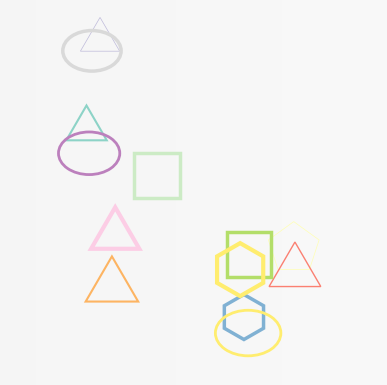[{"shape": "triangle", "thickness": 1.5, "radius": 0.3, "center": [0.223, 0.666]}, {"shape": "pentagon", "thickness": 0.5, "radius": 0.34, "center": [0.758, 0.356]}, {"shape": "triangle", "thickness": 0.5, "radius": 0.29, "center": [0.258, 0.896]}, {"shape": "triangle", "thickness": 1, "radius": 0.39, "center": [0.761, 0.294]}, {"shape": "hexagon", "thickness": 2.5, "radius": 0.29, "center": [0.63, 0.177]}, {"shape": "triangle", "thickness": 1.5, "radius": 0.39, "center": [0.289, 0.256]}, {"shape": "square", "thickness": 2.5, "radius": 0.29, "center": [0.642, 0.339]}, {"shape": "triangle", "thickness": 3, "radius": 0.36, "center": [0.297, 0.39]}, {"shape": "oval", "thickness": 2.5, "radius": 0.38, "center": [0.237, 0.868]}, {"shape": "oval", "thickness": 2, "radius": 0.4, "center": [0.23, 0.602]}, {"shape": "square", "thickness": 2.5, "radius": 0.29, "center": [0.405, 0.543]}, {"shape": "hexagon", "thickness": 3, "radius": 0.34, "center": [0.62, 0.3]}, {"shape": "oval", "thickness": 2, "radius": 0.42, "center": [0.64, 0.135]}]